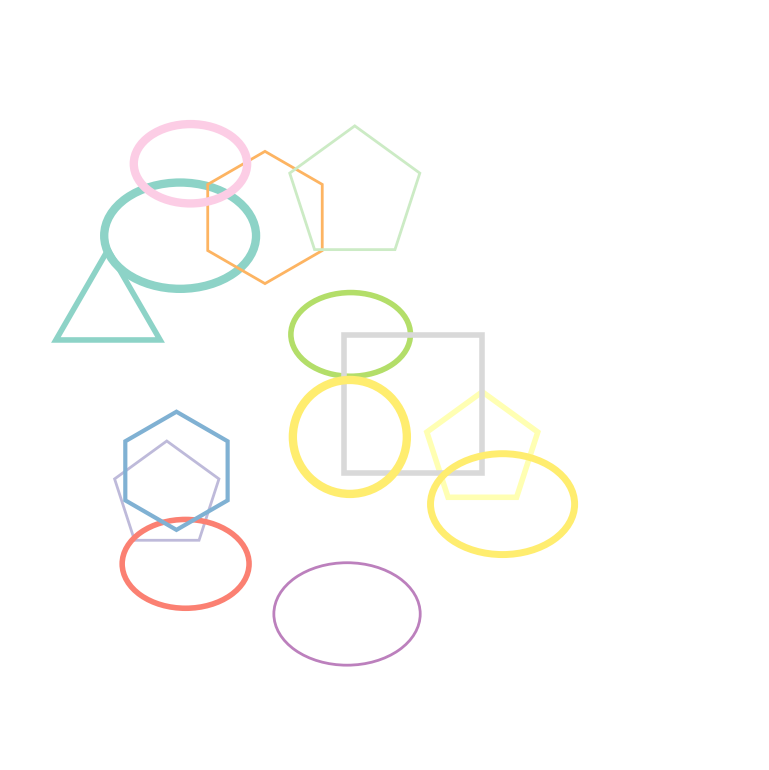[{"shape": "oval", "thickness": 3, "radius": 0.49, "center": [0.234, 0.694]}, {"shape": "triangle", "thickness": 2, "radius": 0.39, "center": [0.14, 0.598]}, {"shape": "pentagon", "thickness": 2, "radius": 0.38, "center": [0.626, 0.415]}, {"shape": "pentagon", "thickness": 1, "radius": 0.36, "center": [0.217, 0.356]}, {"shape": "oval", "thickness": 2, "radius": 0.41, "center": [0.241, 0.268]}, {"shape": "hexagon", "thickness": 1.5, "radius": 0.38, "center": [0.229, 0.389]}, {"shape": "hexagon", "thickness": 1, "radius": 0.43, "center": [0.344, 0.718]}, {"shape": "oval", "thickness": 2, "radius": 0.39, "center": [0.455, 0.566]}, {"shape": "oval", "thickness": 3, "radius": 0.37, "center": [0.247, 0.787]}, {"shape": "square", "thickness": 2, "radius": 0.45, "center": [0.536, 0.476]}, {"shape": "oval", "thickness": 1, "radius": 0.48, "center": [0.451, 0.203]}, {"shape": "pentagon", "thickness": 1, "radius": 0.44, "center": [0.461, 0.748]}, {"shape": "oval", "thickness": 2.5, "radius": 0.47, "center": [0.653, 0.345]}, {"shape": "circle", "thickness": 3, "radius": 0.37, "center": [0.454, 0.433]}]